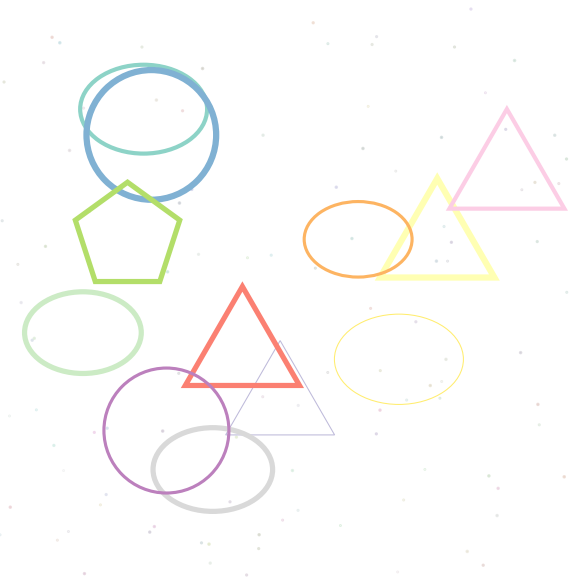[{"shape": "oval", "thickness": 2, "radius": 0.55, "center": [0.249, 0.81]}, {"shape": "triangle", "thickness": 3, "radius": 0.57, "center": [0.757, 0.576]}, {"shape": "triangle", "thickness": 0.5, "radius": 0.54, "center": [0.485, 0.3]}, {"shape": "triangle", "thickness": 2.5, "radius": 0.57, "center": [0.42, 0.389]}, {"shape": "circle", "thickness": 3, "radius": 0.56, "center": [0.262, 0.766]}, {"shape": "oval", "thickness": 1.5, "radius": 0.47, "center": [0.62, 0.585]}, {"shape": "pentagon", "thickness": 2.5, "radius": 0.48, "center": [0.221, 0.589]}, {"shape": "triangle", "thickness": 2, "radius": 0.57, "center": [0.878, 0.695]}, {"shape": "oval", "thickness": 2.5, "radius": 0.52, "center": [0.369, 0.186]}, {"shape": "circle", "thickness": 1.5, "radius": 0.54, "center": [0.288, 0.254]}, {"shape": "oval", "thickness": 2.5, "radius": 0.51, "center": [0.144, 0.423]}, {"shape": "oval", "thickness": 0.5, "radius": 0.56, "center": [0.691, 0.377]}]